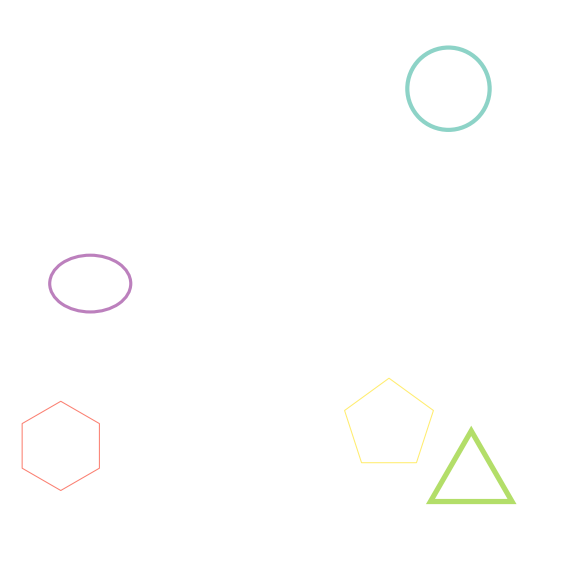[{"shape": "circle", "thickness": 2, "radius": 0.36, "center": [0.777, 0.846]}, {"shape": "hexagon", "thickness": 0.5, "radius": 0.39, "center": [0.105, 0.227]}, {"shape": "triangle", "thickness": 2.5, "radius": 0.41, "center": [0.816, 0.171]}, {"shape": "oval", "thickness": 1.5, "radius": 0.35, "center": [0.156, 0.508]}, {"shape": "pentagon", "thickness": 0.5, "radius": 0.4, "center": [0.674, 0.263]}]